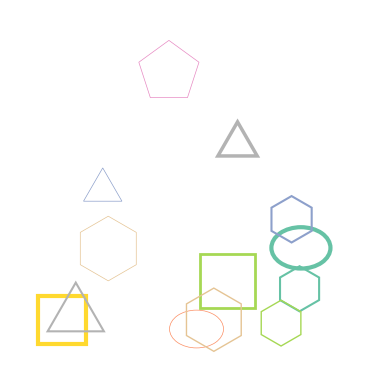[{"shape": "oval", "thickness": 3, "radius": 0.38, "center": [0.782, 0.356]}, {"shape": "hexagon", "thickness": 1.5, "radius": 0.29, "center": [0.778, 0.25]}, {"shape": "oval", "thickness": 0.5, "radius": 0.35, "center": [0.51, 0.145]}, {"shape": "hexagon", "thickness": 1.5, "radius": 0.3, "center": [0.757, 0.43]}, {"shape": "triangle", "thickness": 0.5, "radius": 0.29, "center": [0.267, 0.506]}, {"shape": "pentagon", "thickness": 0.5, "radius": 0.41, "center": [0.439, 0.813]}, {"shape": "square", "thickness": 2, "radius": 0.35, "center": [0.591, 0.271]}, {"shape": "hexagon", "thickness": 1, "radius": 0.3, "center": [0.73, 0.161]}, {"shape": "square", "thickness": 3, "radius": 0.31, "center": [0.161, 0.169]}, {"shape": "hexagon", "thickness": 1, "radius": 0.41, "center": [0.555, 0.17]}, {"shape": "hexagon", "thickness": 0.5, "radius": 0.42, "center": [0.281, 0.354]}, {"shape": "triangle", "thickness": 1.5, "radius": 0.42, "center": [0.197, 0.182]}, {"shape": "triangle", "thickness": 2.5, "radius": 0.29, "center": [0.617, 0.624]}]